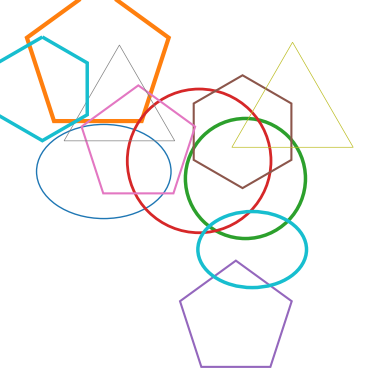[{"shape": "oval", "thickness": 1, "radius": 0.87, "center": [0.27, 0.555]}, {"shape": "pentagon", "thickness": 3, "radius": 0.97, "center": [0.254, 0.842]}, {"shape": "circle", "thickness": 2.5, "radius": 0.78, "center": [0.637, 0.536]}, {"shape": "circle", "thickness": 2, "radius": 0.93, "center": [0.517, 0.582]}, {"shape": "pentagon", "thickness": 1.5, "radius": 0.76, "center": [0.613, 0.17]}, {"shape": "hexagon", "thickness": 1.5, "radius": 0.73, "center": [0.63, 0.658]}, {"shape": "pentagon", "thickness": 1.5, "radius": 0.78, "center": [0.359, 0.623]}, {"shape": "triangle", "thickness": 0.5, "radius": 0.83, "center": [0.31, 0.717]}, {"shape": "triangle", "thickness": 0.5, "radius": 0.91, "center": [0.76, 0.708]}, {"shape": "hexagon", "thickness": 2.5, "radius": 0.67, "center": [0.11, 0.769]}, {"shape": "oval", "thickness": 2.5, "radius": 0.71, "center": [0.655, 0.352]}]